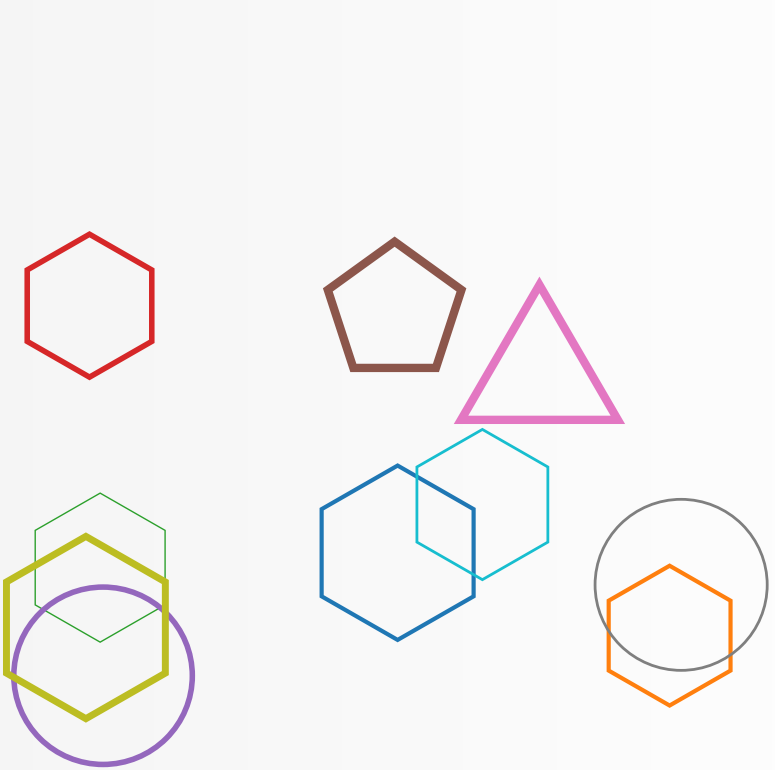[{"shape": "hexagon", "thickness": 1.5, "radius": 0.57, "center": [0.513, 0.282]}, {"shape": "hexagon", "thickness": 1.5, "radius": 0.45, "center": [0.864, 0.175]}, {"shape": "hexagon", "thickness": 0.5, "radius": 0.48, "center": [0.129, 0.263]}, {"shape": "hexagon", "thickness": 2, "radius": 0.46, "center": [0.115, 0.603]}, {"shape": "circle", "thickness": 2, "radius": 0.58, "center": [0.133, 0.122]}, {"shape": "pentagon", "thickness": 3, "radius": 0.45, "center": [0.509, 0.596]}, {"shape": "triangle", "thickness": 3, "radius": 0.58, "center": [0.696, 0.513]}, {"shape": "circle", "thickness": 1, "radius": 0.56, "center": [0.879, 0.24]}, {"shape": "hexagon", "thickness": 2.5, "radius": 0.59, "center": [0.111, 0.185]}, {"shape": "hexagon", "thickness": 1, "radius": 0.49, "center": [0.622, 0.345]}]